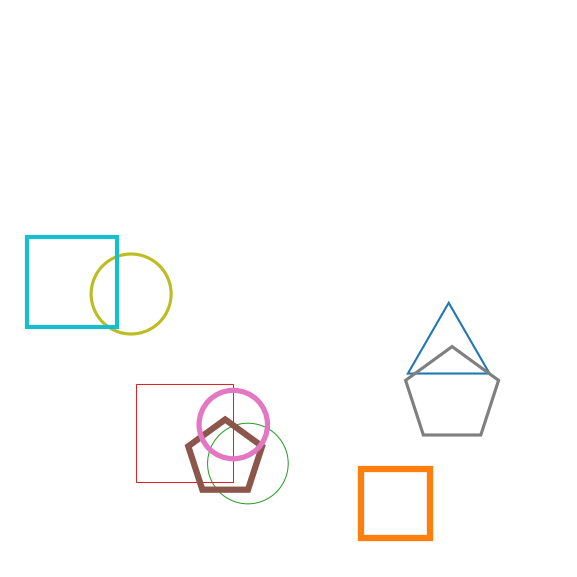[{"shape": "triangle", "thickness": 1, "radius": 0.41, "center": [0.777, 0.393]}, {"shape": "square", "thickness": 3, "radius": 0.3, "center": [0.684, 0.127]}, {"shape": "circle", "thickness": 0.5, "radius": 0.35, "center": [0.429, 0.196]}, {"shape": "square", "thickness": 0.5, "radius": 0.42, "center": [0.32, 0.249]}, {"shape": "pentagon", "thickness": 3, "radius": 0.34, "center": [0.39, 0.206]}, {"shape": "circle", "thickness": 2.5, "radius": 0.3, "center": [0.404, 0.264]}, {"shape": "pentagon", "thickness": 1.5, "radius": 0.42, "center": [0.783, 0.314]}, {"shape": "circle", "thickness": 1.5, "radius": 0.35, "center": [0.227, 0.49]}, {"shape": "square", "thickness": 2, "radius": 0.39, "center": [0.125, 0.511]}]